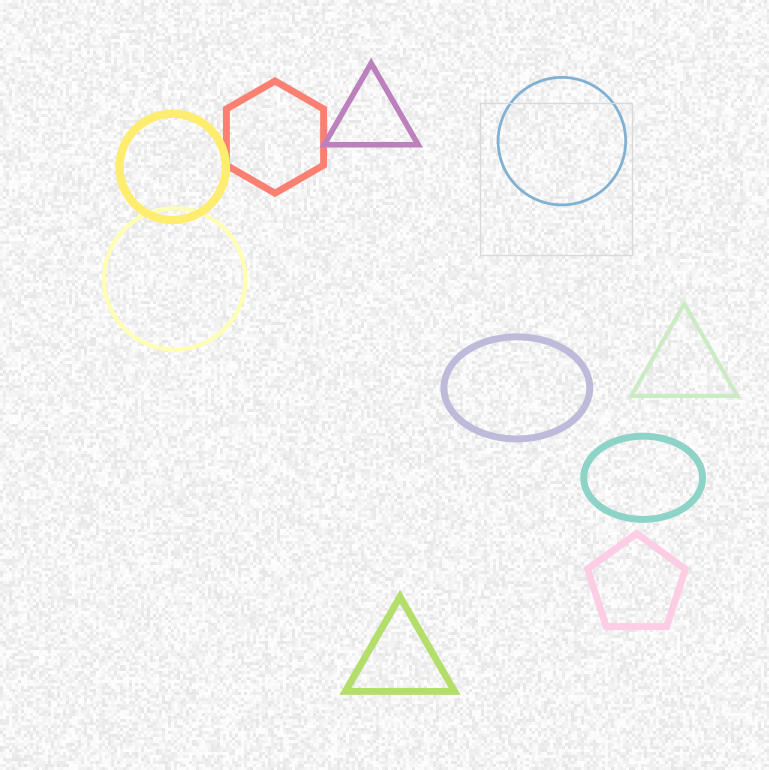[{"shape": "oval", "thickness": 2.5, "radius": 0.39, "center": [0.835, 0.38]}, {"shape": "circle", "thickness": 1.5, "radius": 0.46, "center": [0.227, 0.638]}, {"shape": "oval", "thickness": 2.5, "radius": 0.47, "center": [0.671, 0.496]}, {"shape": "hexagon", "thickness": 2.5, "radius": 0.36, "center": [0.357, 0.822]}, {"shape": "circle", "thickness": 1, "radius": 0.41, "center": [0.73, 0.817]}, {"shape": "triangle", "thickness": 2.5, "radius": 0.41, "center": [0.519, 0.143]}, {"shape": "pentagon", "thickness": 2.5, "radius": 0.33, "center": [0.827, 0.24]}, {"shape": "square", "thickness": 0.5, "radius": 0.49, "center": [0.722, 0.768]}, {"shape": "triangle", "thickness": 2, "radius": 0.35, "center": [0.482, 0.847]}, {"shape": "triangle", "thickness": 1.5, "radius": 0.4, "center": [0.889, 0.526]}, {"shape": "circle", "thickness": 3, "radius": 0.35, "center": [0.224, 0.783]}]